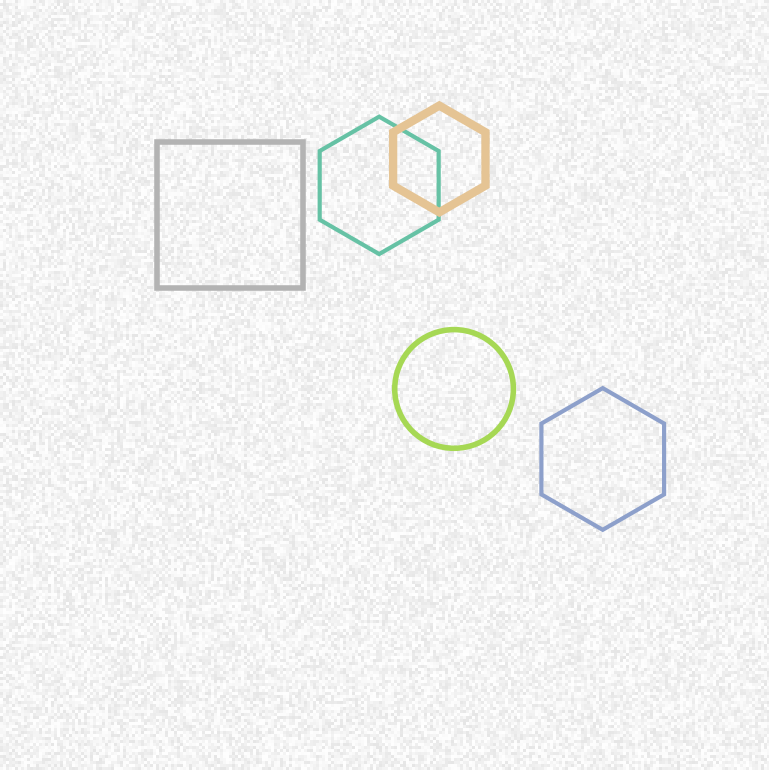[{"shape": "hexagon", "thickness": 1.5, "radius": 0.45, "center": [0.492, 0.759]}, {"shape": "hexagon", "thickness": 1.5, "radius": 0.46, "center": [0.783, 0.404]}, {"shape": "circle", "thickness": 2, "radius": 0.39, "center": [0.59, 0.495]}, {"shape": "hexagon", "thickness": 3, "radius": 0.35, "center": [0.571, 0.794]}, {"shape": "square", "thickness": 2, "radius": 0.47, "center": [0.299, 0.721]}]